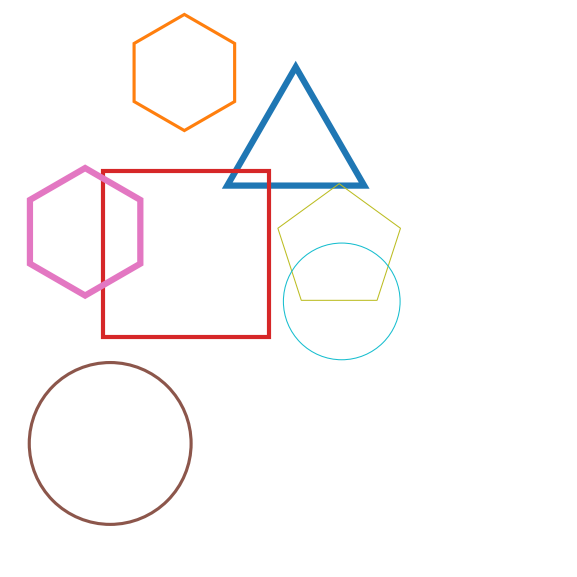[{"shape": "triangle", "thickness": 3, "radius": 0.68, "center": [0.512, 0.746]}, {"shape": "hexagon", "thickness": 1.5, "radius": 0.5, "center": [0.319, 0.874]}, {"shape": "square", "thickness": 2, "radius": 0.72, "center": [0.322, 0.559]}, {"shape": "circle", "thickness": 1.5, "radius": 0.7, "center": [0.191, 0.231]}, {"shape": "hexagon", "thickness": 3, "radius": 0.55, "center": [0.147, 0.598]}, {"shape": "pentagon", "thickness": 0.5, "radius": 0.56, "center": [0.587, 0.569]}, {"shape": "circle", "thickness": 0.5, "radius": 0.51, "center": [0.592, 0.477]}]